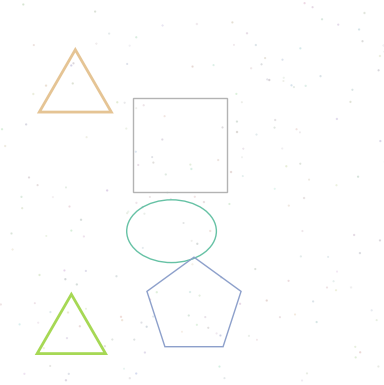[{"shape": "oval", "thickness": 1, "radius": 0.58, "center": [0.446, 0.399]}, {"shape": "pentagon", "thickness": 1, "radius": 0.64, "center": [0.504, 0.203]}, {"shape": "triangle", "thickness": 2, "radius": 0.51, "center": [0.185, 0.133]}, {"shape": "triangle", "thickness": 2, "radius": 0.54, "center": [0.196, 0.763]}, {"shape": "square", "thickness": 1, "radius": 0.61, "center": [0.468, 0.622]}]